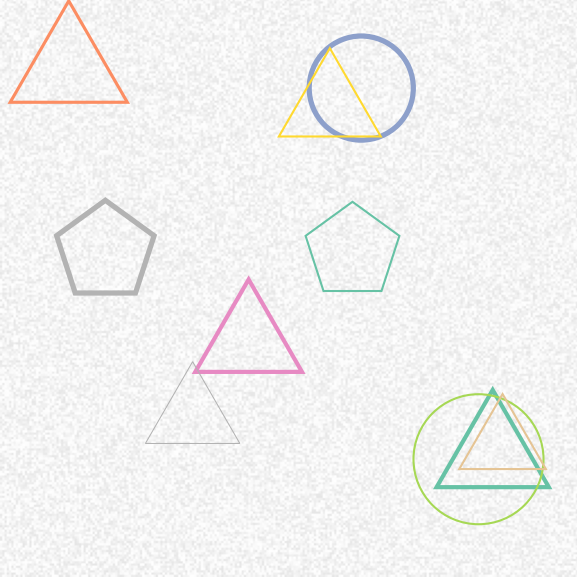[{"shape": "pentagon", "thickness": 1, "radius": 0.43, "center": [0.61, 0.564]}, {"shape": "triangle", "thickness": 2, "radius": 0.56, "center": [0.853, 0.212]}, {"shape": "triangle", "thickness": 1.5, "radius": 0.59, "center": [0.119, 0.881]}, {"shape": "circle", "thickness": 2.5, "radius": 0.45, "center": [0.626, 0.847]}, {"shape": "triangle", "thickness": 2, "radius": 0.53, "center": [0.431, 0.409]}, {"shape": "circle", "thickness": 1, "radius": 0.56, "center": [0.829, 0.204]}, {"shape": "triangle", "thickness": 1, "radius": 0.51, "center": [0.571, 0.814]}, {"shape": "triangle", "thickness": 1, "radius": 0.43, "center": [0.87, 0.23]}, {"shape": "triangle", "thickness": 0.5, "radius": 0.47, "center": [0.334, 0.278]}, {"shape": "pentagon", "thickness": 2.5, "radius": 0.44, "center": [0.182, 0.564]}]